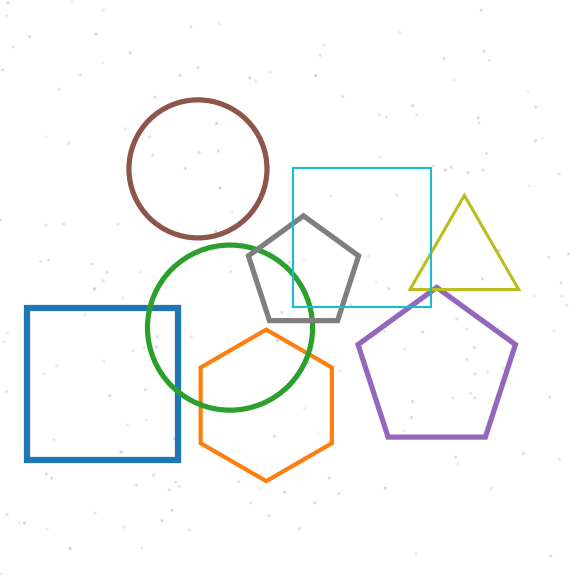[{"shape": "square", "thickness": 3, "radius": 0.66, "center": [0.177, 0.334]}, {"shape": "hexagon", "thickness": 2, "radius": 0.66, "center": [0.461, 0.297]}, {"shape": "circle", "thickness": 2.5, "radius": 0.71, "center": [0.398, 0.432]}, {"shape": "pentagon", "thickness": 2.5, "radius": 0.72, "center": [0.756, 0.358]}, {"shape": "circle", "thickness": 2.5, "radius": 0.6, "center": [0.343, 0.707]}, {"shape": "pentagon", "thickness": 2.5, "radius": 0.5, "center": [0.526, 0.525]}, {"shape": "triangle", "thickness": 1.5, "radius": 0.54, "center": [0.804, 0.552]}, {"shape": "square", "thickness": 1, "radius": 0.6, "center": [0.627, 0.588]}]